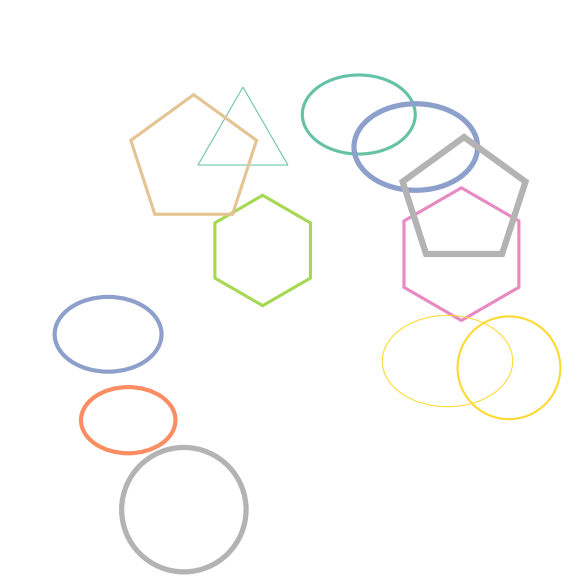[{"shape": "triangle", "thickness": 0.5, "radius": 0.45, "center": [0.421, 0.758]}, {"shape": "oval", "thickness": 1.5, "radius": 0.49, "center": [0.621, 0.801]}, {"shape": "oval", "thickness": 2, "radius": 0.41, "center": [0.222, 0.272]}, {"shape": "oval", "thickness": 2.5, "radius": 0.53, "center": [0.72, 0.745]}, {"shape": "oval", "thickness": 2, "radius": 0.46, "center": [0.187, 0.42]}, {"shape": "hexagon", "thickness": 1.5, "radius": 0.57, "center": [0.799, 0.559]}, {"shape": "hexagon", "thickness": 1.5, "radius": 0.48, "center": [0.455, 0.565]}, {"shape": "circle", "thickness": 1, "radius": 0.45, "center": [0.881, 0.362]}, {"shape": "oval", "thickness": 0.5, "radius": 0.56, "center": [0.775, 0.374]}, {"shape": "pentagon", "thickness": 1.5, "radius": 0.57, "center": [0.335, 0.721]}, {"shape": "circle", "thickness": 2.5, "radius": 0.54, "center": [0.318, 0.117]}, {"shape": "pentagon", "thickness": 3, "radius": 0.56, "center": [0.804, 0.65]}]